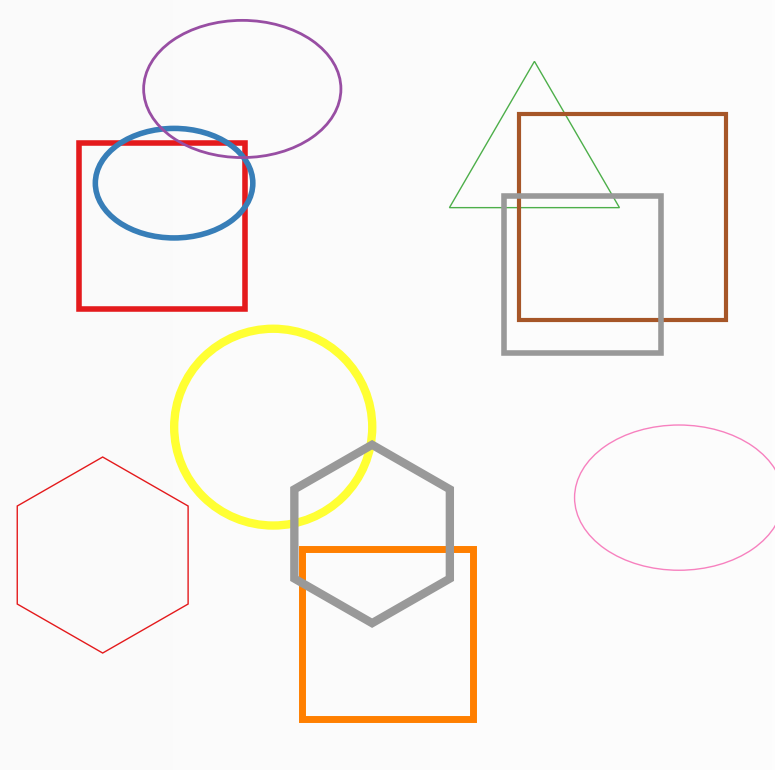[{"shape": "hexagon", "thickness": 0.5, "radius": 0.64, "center": [0.132, 0.279]}, {"shape": "square", "thickness": 2, "radius": 0.54, "center": [0.209, 0.707]}, {"shape": "oval", "thickness": 2, "radius": 0.51, "center": [0.225, 0.762]}, {"shape": "triangle", "thickness": 0.5, "radius": 0.63, "center": [0.69, 0.794]}, {"shape": "oval", "thickness": 1, "radius": 0.64, "center": [0.313, 0.884]}, {"shape": "square", "thickness": 2.5, "radius": 0.55, "center": [0.5, 0.177]}, {"shape": "circle", "thickness": 3, "radius": 0.64, "center": [0.353, 0.445]}, {"shape": "square", "thickness": 1.5, "radius": 0.67, "center": [0.804, 0.718]}, {"shape": "oval", "thickness": 0.5, "radius": 0.67, "center": [0.876, 0.354]}, {"shape": "square", "thickness": 2, "radius": 0.51, "center": [0.752, 0.643]}, {"shape": "hexagon", "thickness": 3, "radius": 0.58, "center": [0.48, 0.307]}]